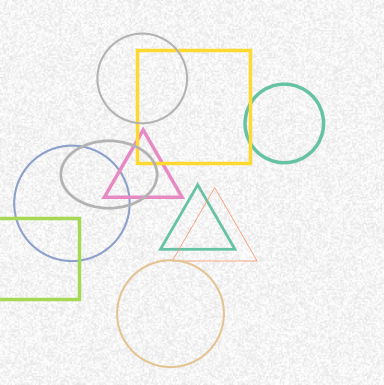[{"shape": "circle", "thickness": 2.5, "radius": 0.51, "center": [0.738, 0.679]}, {"shape": "triangle", "thickness": 2, "radius": 0.56, "center": [0.514, 0.408]}, {"shape": "triangle", "thickness": 0.5, "radius": 0.64, "center": [0.558, 0.386]}, {"shape": "circle", "thickness": 1.5, "radius": 0.75, "center": [0.187, 0.472]}, {"shape": "triangle", "thickness": 2.5, "radius": 0.58, "center": [0.372, 0.546]}, {"shape": "square", "thickness": 2.5, "radius": 0.52, "center": [0.1, 0.329]}, {"shape": "square", "thickness": 2.5, "radius": 0.73, "center": [0.503, 0.723]}, {"shape": "circle", "thickness": 1.5, "radius": 0.69, "center": [0.443, 0.185]}, {"shape": "oval", "thickness": 2, "radius": 0.62, "center": [0.283, 0.547]}, {"shape": "circle", "thickness": 1.5, "radius": 0.58, "center": [0.369, 0.796]}]